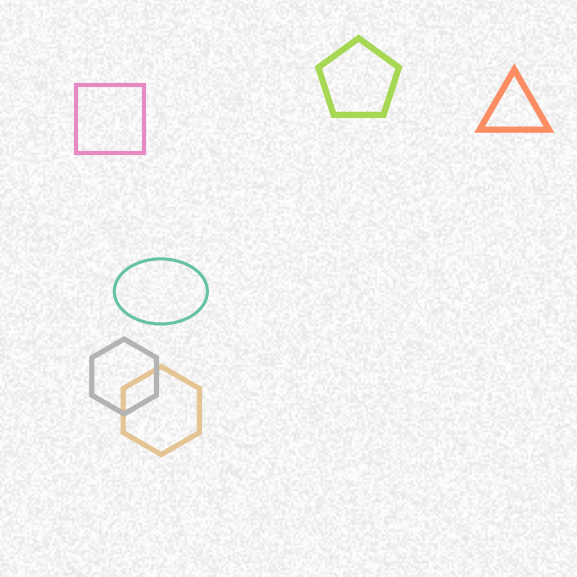[{"shape": "oval", "thickness": 1.5, "radius": 0.4, "center": [0.279, 0.494]}, {"shape": "triangle", "thickness": 3, "radius": 0.35, "center": [0.891, 0.809]}, {"shape": "square", "thickness": 2, "radius": 0.29, "center": [0.19, 0.793]}, {"shape": "pentagon", "thickness": 3, "radius": 0.37, "center": [0.621, 0.86]}, {"shape": "hexagon", "thickness": 2.5, "radius": 0.38, "center": [0.279, 0.288]}, {"shape": "hexagon", "thickness": 2.5, "radius": 0.32, "center": [0.215, 0.347]}]